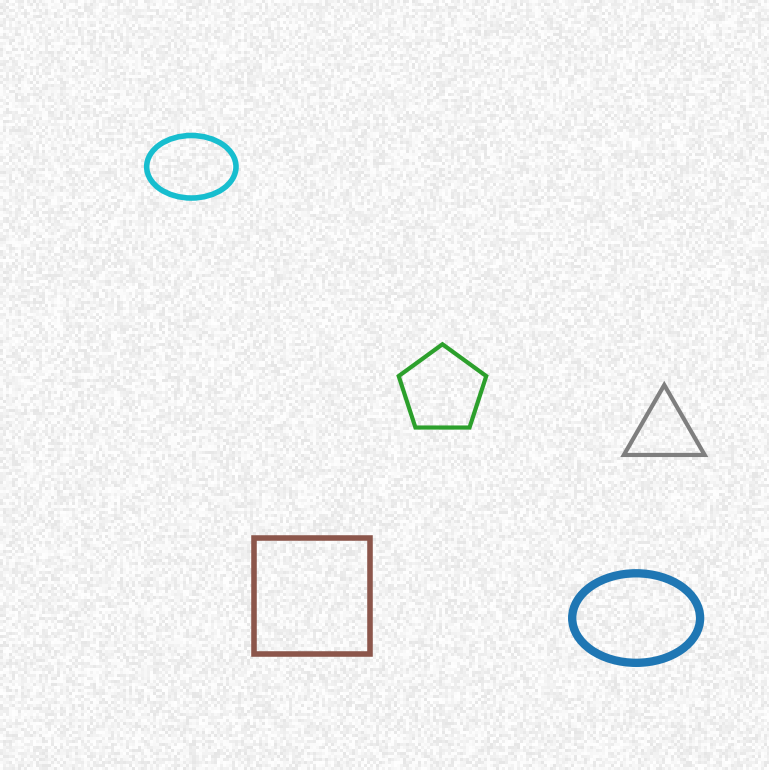[{"shape": "oval", "thickness": 3, "radius": 0.42, "center": [0.826, 0.197]}, {"shape": "pentagon", "thickness": 1.5, "radius": 0.3, "center": [0.575, 0.493]}, {"shape": "square", "thickness": 2, "radius": 0.38, "center": [0.406, 0.225]}, {"shape": "triangle", "thickness": 1.5, "radius": 0.3, "center": [0.863, 0.439]}, {"shape": "oval", "thickness": 2, "radius": 0.29, "center": [0.249, 0.783]}]